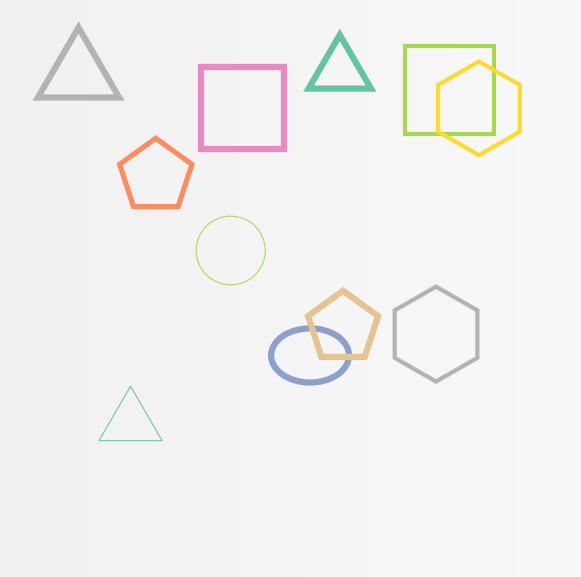[{"shape": "triangle", "thickness": 3, "radius": 0.31, "center": [0.585, 0.877]}, {"shape": "triangle", "thickness": 0.5, "radius": 0.31, "center": [0.225, 0.267]}, {"shape": "pentagon", "thickness": 2.5, "radius": 0.33, "center": [0.268, 0.694]}, {"shape": "oval", "thickness": 3, "radius": 0.33, "center": [0.533, 0.384]}, {"shape": "square", "thickness": 3, "radius": 0.36, "center": [0.417, 0.812]}, {"shape": "square", "thickness": 2, "radius": 0.38, "center": [0.773, 0.843]}, {"shape": "circle", "thickness": 0.5, "radius": 0.3, "center": [0.397, 0.565]}, {"shape": "hexagon", "thickness": 2, "radius": 0.41, "center": [0.824, 0.812]}, {"shape": "pentagon", "thickness": 3, "radius": 0.32, "center": [0.59, 0.432]}, {"shape": "hexagon", "thickness": 2, "radius": 0.41, "center": [0.75, 0.421]}, {"shape": "triangle", "thickness": 3, "radius": 0.4, "center": [0.135, 0.871]}]